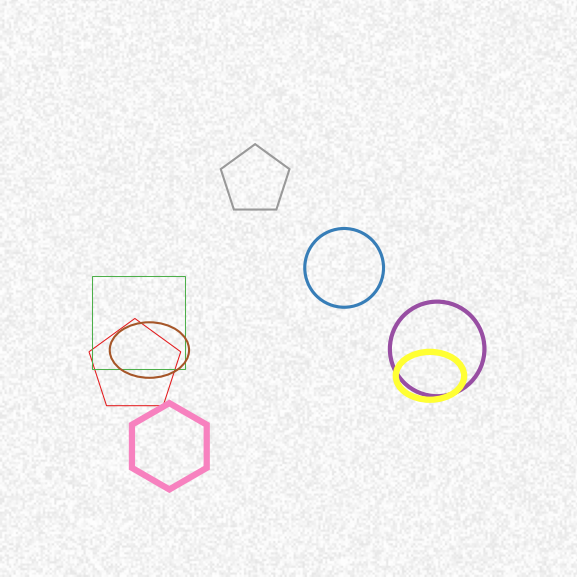[{"shape": "pentagon", "thickness": 0.5, "radius": 0.42, "center": [0.234, 0.364]}, {"shape": "circle", "thickness": 1.5, "radius": 0.34, "center": [0.596, 0.535]}, {"shape": "square", "thickness": 0.5, "radius": 0.4, "center": [0.24, 0.441]}, {"shape": "circle", "thickness": 2, "radius": 0.41, "center": [0.757, 0.395]}, {"shape": "oval", "thickness": 3, "radius": 0.3, "center": [0.745, 0.348]}, {"shape": "oval", "thickness": 1, "radius": 0.34, "center": [0.259, 0.393]}, {"shape": "hexagon", "thickness": 3, "radius": 0.37, "center": [0.293, 0.226]}, {"shape": "pentagon", "thickness": 1, "radius": 0.31, "center": [0.442, 0.687]}]